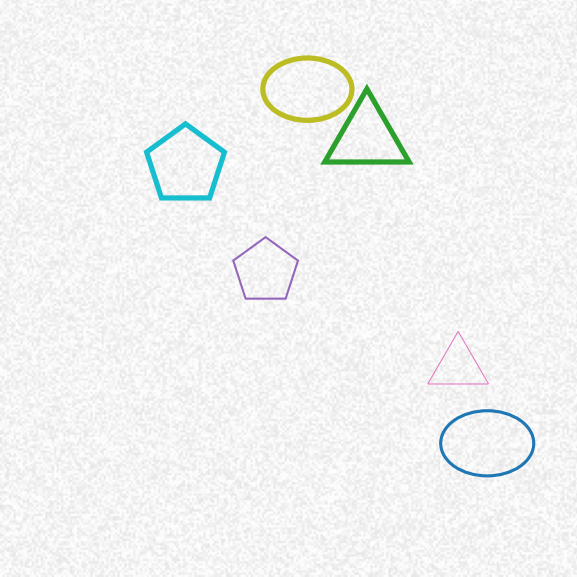[{"shape": "oval", "thickness": 1.5, "radius": 0.4, "center": [0.844, 0.232]}, {"shape": "triangle", "thickness": 2.5, "radius": 0.42, "center": [0.635, 0.761]}, {"shape": "pentagon", "thickness": 1, "radius": 0.29, "center": [0.46, 0.53]}, {"shape": "triangle", "thickness": 0.5, "radius": 0.3, "center": [0.793, 0.365]}, {"shape": "oval", "thickness": 2.5, "radius": 0.39, "center": [0.532, 0.845]}, {"shape": "pentagon", "thickness": 2.5, "radius": 0.35, "center": [0.321, 0.714]}]